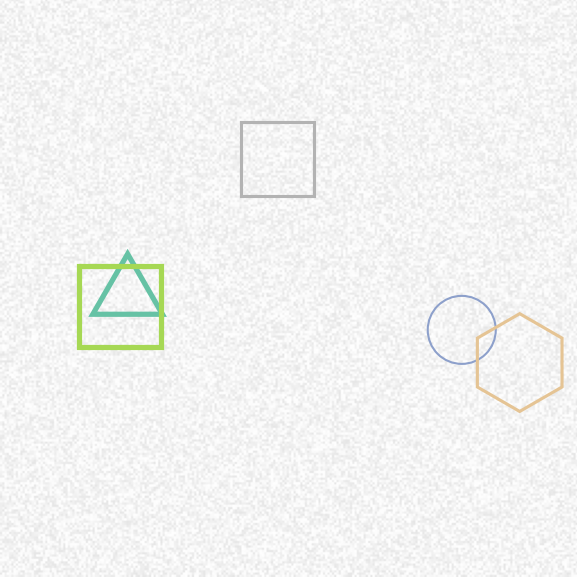[{"shape": "triangle", "thickness": 2.5, "radius": 0.35, "center": [0.221, 0.49]}, {"shape": "circle", "thickness": 1, "radius": 0.29, "center": [0.8, 0.428]}, {"shape": "square", "thickness": 2.5, "radius": 0.35, "center": [0.208, 0.468]}, {"shape": "hexagon", "thickness": 1.5, "radius": 0.42, "center": [0.9, 0.371]}, {"shape": "square", "thickness": 1.5, "radius": 0.32, "center": [0.48, 0.723]}]